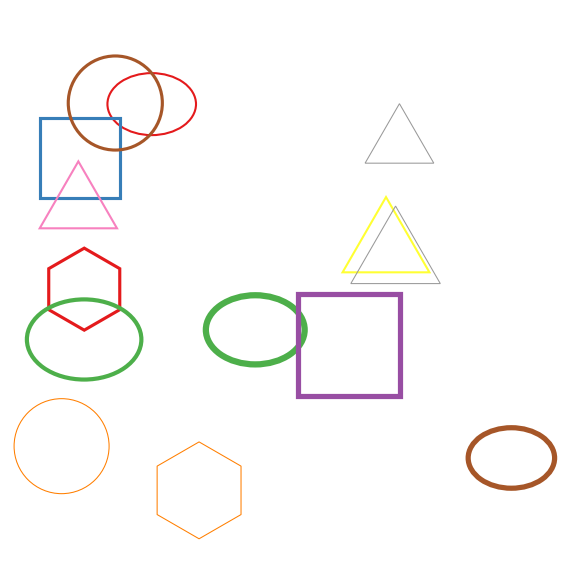[{"shape": "oval", "thickness": 1, "radius": 0.38, "center": [0.263, 0.819]}, {"shape": "hexagon", "thickness": 1.5, "radius": 0.36, "center": [0.146, 0.498]}, {"shape": "square", "thickness": 1.5, "radius": 0.35, "center": [0.139, 0.725]}, {"shape": "oval", "thickness": 2, "radius": 0.5, "center": [0.146, 0.411]}, {"shape": "oval", "thickness": 3, "radius": 0.43, "center": [0.442, 0.428]}, {"shape": "square", "thickness": 2.5, "radius": 0.44, "center": [0.604, 0.401]}, {"shape": "hexagon", "thickness": 0.5, "radius": 0.42, "center": [0.345, 0.15]}, {"shape": "circle", "thickness": 0.5, "radius": 0.41, "center": [0.107, 0.227]}, {"shape": "triangle", "thickness": 1, "radius": 0.43, "center": [0.668, 0.571]}, {"shape": "oval", "thickness": 2.5, "radius": 0.37, "center": [0.886, 0.206]}, {"shape": "circle", "thickness": 1.5, "radius": 0.41, "center": [0.2, 0.821]}, {"shape": "triangle", "thickness": 1, "radius": 0.39, "center": [0.136, 0.642]}, {"shape": "triangle", "thickness": 0.5, "radius": 0.45, "center": [0.685, 0.553]}, {"shape": "triangle", "thickness": 0.5, "radius": 0.34, "center": [0.692, 0.751]}]